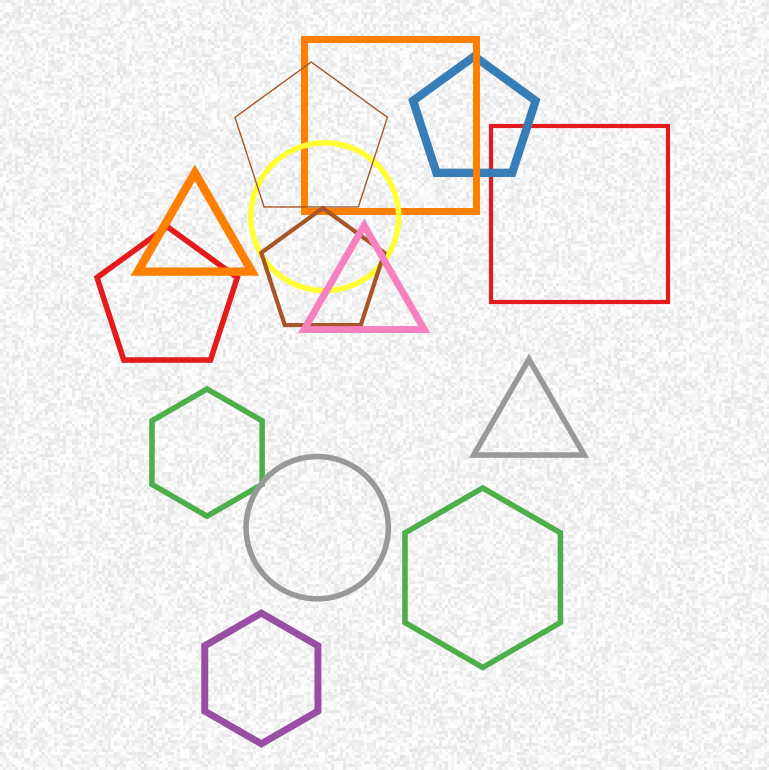[{"shape": "square", "thickness": 1.5, "radius": 0.57, "center": [0.753, 0.722]}, {"shape": "pentagon", "thickness": 2, "radius": 0.48, "center": [0.217, 0.61]}, {"shape": "pentagon", "thickness": 3, "radius": 0.42, "center": [0.616, 0.843]}, {"shape": "hexagon", "thickness": 2, "radius": 0.58, "center": [0.627, 0.25]}, {"shape": "hexagon", "thickness": 2, "radius": 0.41, "center": [0.269, 0.412]}, {"shape": "hexagon", "thickness": 2.5, "radius": 0.42, "center": [0.339, 0.119]}, {"shape": "square", "thickness": 2.5, "radius": 0.56, "center": [0.507, 0.838]}, {"shape": "triangle", "thickness": 3, "radius": 0.43, "center": [0.253, 0.69]}, {"shape": "circle", "thickness": 2, "radius": 0.48, "center": [0.422, 0.718]}, {"shape": "pentagon", "thickness": 1.5, "radius": 0.42, "center": [0.419, 0.646]}, {"shape": "pentagon", "thickness": 0.5, "radius": 0.52, "center": [0.404, 0.815]}, {"shape": "triangle", "thickness": 2.5, "radius": 0.45, "center": [0.473, 0.617]}, {"shape": "circle", "thickness": 2, "radius": 0.46, "center": [0.412, 0.315]}, {"shape": "triangle", "thickness": 2, "radius": 0.41, "center": [0.687, 0.451]}]